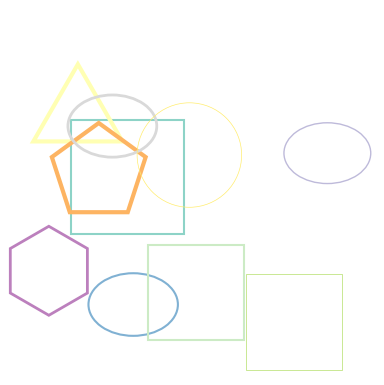[{"shape": "square", "thickness": 1.5, "radius": 0.74, "center": [0.331, 0.54]}, {"shape": "triangle", "thickness": 3, "radius": 0.67, "center": [0.202, 0.699]}, {"shape": "oval", "thickness": 1, "radius": 0.56, "center": [0.85, 0.602]}, {"shape": "oval", "thickness": 1.5, "radius": 0.58, "center": [0.346, 0.209]}, {"shape": "pentagon", "thickness": 3, "radius": 0.64, "center": [0.257, 0.552]}, {"shape": "square", "thickness": 0.5, "radius": 0.62, "center": [0.763, 0.163]}, {"shape": "oval", "thickness": 2, "radius": 0.58, "center": [0.292, 0.673]}, {"shape": "hexagon", "thickness": 2, "radius": 0.58, "center": [0.127, 0.297]}, {"shape": "square", "thickness": 1.5, "radius": 0.62, "center": [0.509, 0.24]}, {"shape": "circle", "thickness": 0.5, "radius": 0.68, "center": [0.492, 0.597]}]